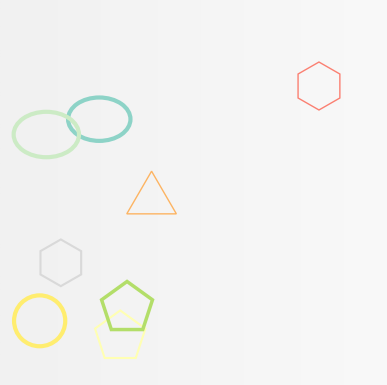[{"shape": "oval", "thickness": 3, "radius": 0.4, "center": [0.256, 0.69]}, {"shape": "pentagon", "thickness": 1.5, "radius": 0.34, "center": [0.31, 0.125]}, {"shape": "hexagon", "thickness": 1, "radius": 0.31, "center": [0.823, 0.777]}, {"shape": "triangle", "thickness": 1, "radius": 0.37, "center": [0.391, 0.481]}, {"shape": "pentagon", "thickness": 2.5, "radius": 0.35, "center": [0.328, 0.2]}, {"shape": "hexagon", "thickness": 1.5, "radius": 0.3, "center": [0.157, 0.317]}, {"shape": "oval", "thickness": 3, "radius": 0.42, "center": [0.12, 0.651]}, {"shape": "circle", "thickness": 3, "radius": 0.33, "center": [0.102, 0.167]}]